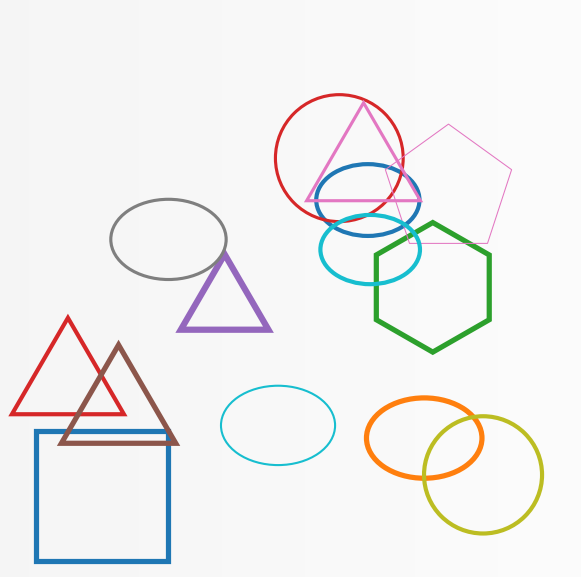[{"shape": "square", "thickness": 2.5, "radius": 0.56, "center": [0.175, 0.14]}, {"shape": "oval", "thickness": 2, "radius": 0.44, "center": [0.633, 0.653]}, {"shape": "oval", "thickness": 2.5, "radius": 0.5, "center": [0.73, 0.241]}, {"shape": "hexagon", "thickness": 2.5, "radius": 0.56, "center": [0.745, 0.502]}, {"shape": "circle", "thickness": 1.5, "radius": 0.55, "center": [0.584, 0.725]}, {"shape": "triangle", "thickness": 2, "radius": 0.56, "center": [0.117, 0.337]}, {"shape": "triangle", "thickness": 3, "radius": 0.44, "center": [0.386, 0.472]}, {"shape": "triangle", "thickness": 2.5, "radius": 0.57, "center": [0.204, 0.288]}, {"shape": "triangle", "thickness": 1.5, "radius": 0.57, "center": [0.625, 0.708]}, {"shape": "pentagon", "thickness": 0.5, "radius": 0.57, "center": [0.772, 0.67]}, {"shape": "oval", "thickness": 1.5, "radius": 0.5, "center": [0.29, 0.585]}, {"shape": "circle", "thickness": 2, "radius": 0.51, "center": [0.831, 0.177]}, {"shape": "oval", "thickness": 1, "radius": 0.49, "center": [0.478, 0.262]}, {"shape": "oval", "thickness": 2, "radius": 0.43, "center": [0.637, 0.567]}]